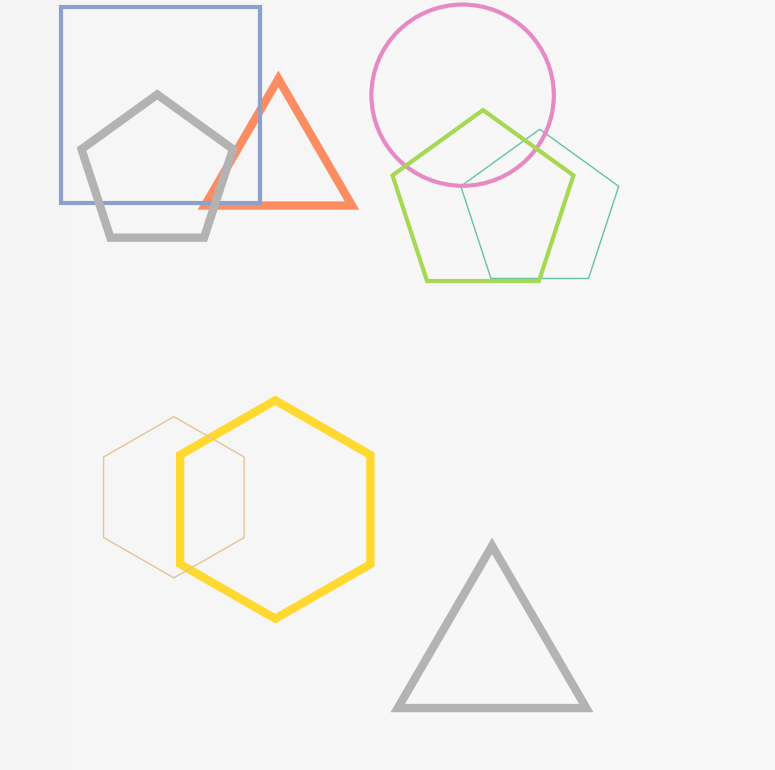[{"shape": "pentagon", "thickness": 0.5, "radius": 0.54, "center": [0.696, 0.725]}, {"shape": "triangle", "thickness": 3, "radius": 0.55, "center": [0.359, 0.788]}, {"shape": "square", "thickness": 1.5, "radius": 0.64, "center": [0.207, 0.864]}, {"shape": "circle", "thickness": 1.5, "radius": 0.59, "center": [0.597, 0.876]}, {"shape": "pentagon", "thickness": 1.5, "radius": 0.61, "center": [0.623, 0.734]}, {"shape": "hexagon", "thickness": 3, "radius": 0.71, "center": [0.355, 0.338]}, {"shape": "hexagon", "thickness": 0.5, "radius": 0.52, "center": [0.224, 0.354]}, {"shape": "triangle", "thickness": 3, "radius": 0.7, "center": [0.635, 0.151]}, {"shape": "pentagon", "thickness": 3, "radius": 0.51, "center": [0.203, 0.775]}]